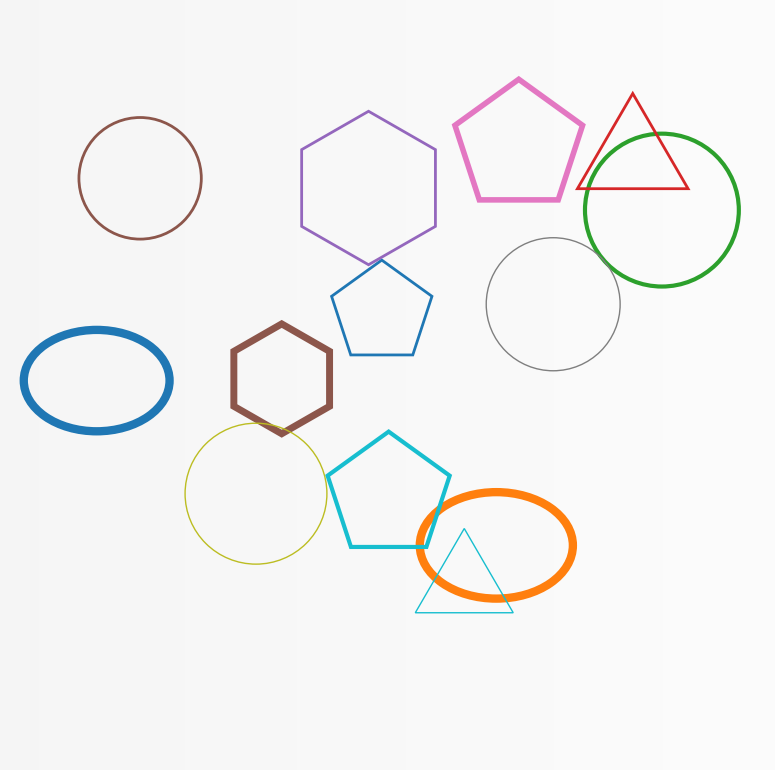[{"shape": "pentagon", "thickness": 1, "radius": 0.34, "center": [0.493, 0.594]}, {"shape": "oval", "thickness": 3, "radius": 0.47, "center": [0.125, 0.506]}, {"shape": "oval", "thickness": 3, "radius": 0.49, "center": [0.64, 0.292]}, {"shape": "circle", "thickness": 1.5, "radius": 0.5, "center": [0.854, 0.727]}, {"shape": "triangle", "thickness": 1, "radius": 0.41, "center": [0.816, 0.796]}, {"shape": "hexagon", "thickness": 1, "radius": 0.5, "center": [0.476, 0.756]}, {"shape": "circle", "thickness": 1, "radius": 0.39, "center": [0.181, 0.768]}, {"shape": "hexagon", "thickness": 2.5, "radius": 0.36, "center": [0.363, 0.508]}, {"shape": "pentagon", "thickness": 2, "radius": 0.43, "center": [0.669, 0.81]}, {"shape": "circle", "thickness": 0.5, "radius": 0.43, "center": [0.714, 0.605]}, {"shape": "circle", "thickness": 0.5, "radius": 0.46, "center": [0.33, 0.359]}, {"shape": "triangle", "thickness": 0.5, "radius": 0.36, "center": [0.599, 0.241]}, {"shape": "pentagon", "thickness": 1.5, "radius": 0.41, "center": [0.502, 0.357]}]